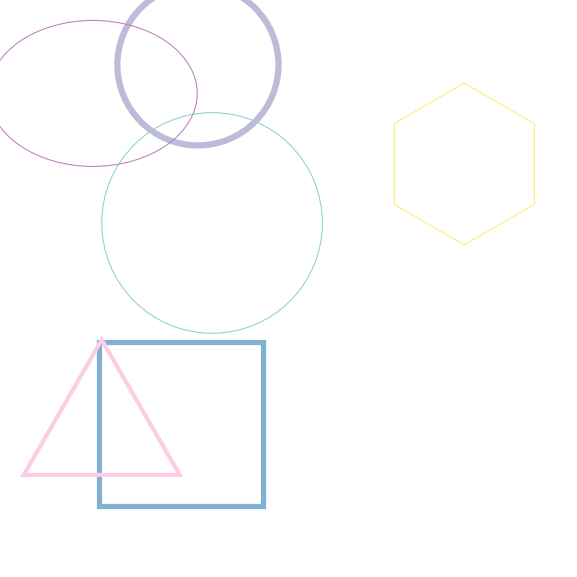[{"shape": "circle", "thickness": 0.5, "radius": 0.96, "center": [0.367, 0.613]}, {"shape": "circle", "thickness": 3, "radius": 0.7, "center": [0.343, 0.887]}, {"shape": "square", "thickness": 2.5, "radius": 0.71, "center": [0.313, 0.265]}, {"shape": "triangle", "thickness": 2, "radius": 0.78, "center": [0.176, 0.255]}, {"shape": "oval", "thickness": 0.5, "radius": 0.9, "center": [0.161, 0.837]}, {"shape": "hexagon", "thickness": 0.5, "radius": 0.7, "center": [0.804, 0.715]}]